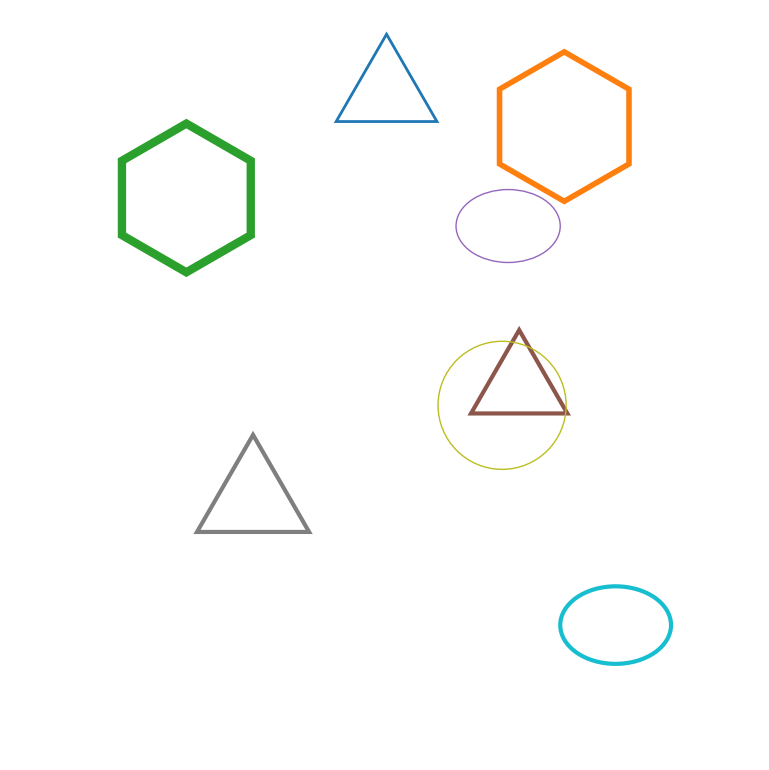[{"shape": "triangle", "thickness": 1, "radius": 0.38, "center": [0.502, 0.88]}, {"shape": "hexagon", "thickness": 2, "radius": 0.49, "center": [0.733, 0.836]}, {"shape": "hexagon", "thickness": 3, "radius": 0.48, "center": [0.242, 0.743]}, {"shape": "oval", "thickness": 0.5, "radius": 0.34, "center": [0.66, 0.706]}, {"shape": "triangle", "thickness": 1.5, "radius": 0.36, "center": [0.674, 0.499]}, {"shape": "triangle", "thickness": 1.5, "radius": 0.42, "center": [0.329, 0.351]}, {"shape": "circle", "thickness": 0.5, "radius": 0.42, "center": [0.652, 0.474]}, {"shape": "oval", "thickness": 1.5, "radius": 0.36, "center": [0.8, 0.188]}]